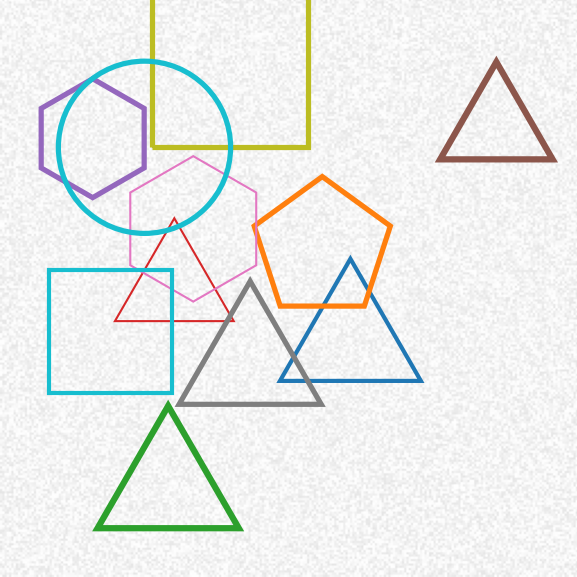[{"shape": "triangle", "thickness": 2, "radius": 0.7, "center": [0.607, 0.41]}, {"shape": "pentagon", "thickness": 2.5, "radius": 0.62, "center": [0.558, 0.569]}, {"shape": "triangle", "thickness": 3, "radius": 0.71, "center": [0.291, 0.155]}, {"shape": "triangle", "thickness": 1, "radius": 0.59, "center": [0.302, 0.502]}, {"shape": "hexagon", "thickness": 2.5, "radius": 0.51, "center": [0.16, 0.76]}, {"shape": "triangle", "thickness": 3, "radius": 0.56, "center": [0.86, 0.779]}, {"shape": "hexagon", "thickness": 1, "radius": 0.63, "center": [0.335, 0.603]}, {"shape": "triangle", "thickness": 2.5, "radius": 0.71, "center": [0.433, 0.37]}, {"shape": "square", "thickness": 2.5, "radius": 0.67, "center": [0.398, 0.879]}, {"shape": "circle", "thickness": 2.5, "radius": 0.75, "center": [0.25, 0.744]}, {"shape": "square", "thickness": 2, "radius": 0.53, "center": [0.191, 0.425]}]